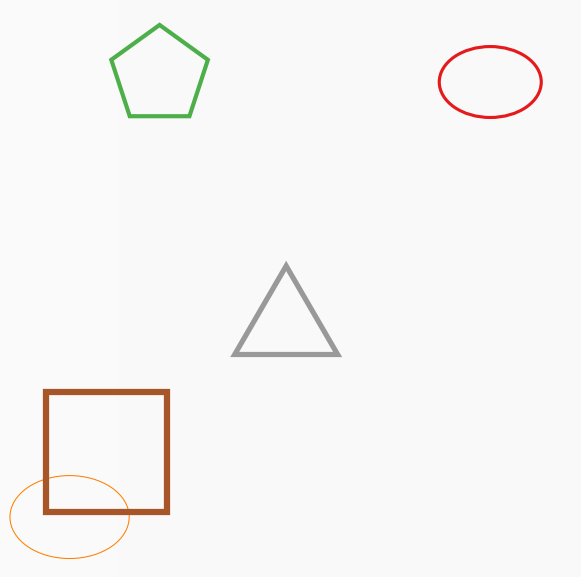[{"shape": "oval", "thickness": 1.5, "radius": 0.44, "center": [0.843, 0.857]}, {"shape": "pentagon", "thickness": 2, "radius": 0.44, "center": [0.275, 0.869]}, {"shape": "oval", "thickness": 0.5, "radius": 0.51, "center": [0.12, 0.104]}, {"shape": "square", "thickness": 3, "radius": 0.52, "center": [0.183, 0.217]}, {"shape": "triangle", "thickness": 2.5, "radius": 0.51, "center": [0.492, 0.436]}]